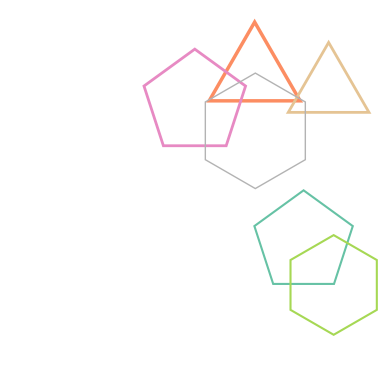[{"shape": "pentagon", "thickness": 1.5, "radius": 0.67, "center": [0.789, 0.371]}, {"shape": "triangle", "thickness": 2.5, "radius": 0.68, "center": [0.661, 0.806]}, {"shape": "pentagon", "thickness": 2, "radius": 0.69, "center": [0.506, 0.734]}, {"shape": "hexagon", "thickness": 1.5, "radius": 0.65, "center": [0.867, 0.26]}, {"shape": "triangle", "thickness": 2, "radius": 0.61, "center": [0.854, 0.769]}, {"shape": "hexagon", "thickness": 1, "radius": 0.75, "center": [0.663, 0.66]}]